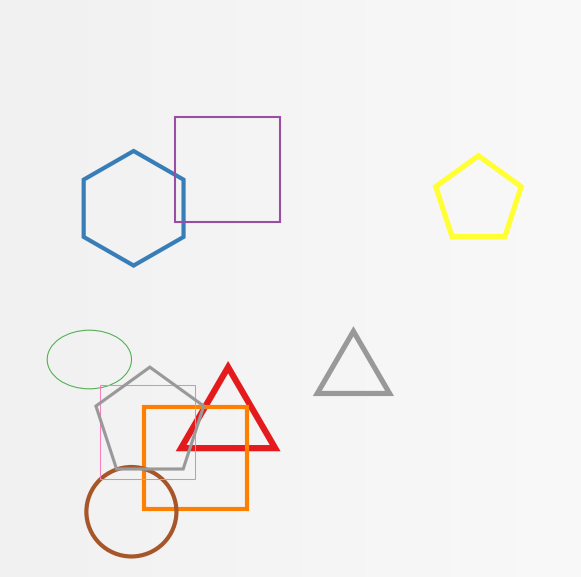[{"shape": "triangle", "thickness": 3, "radius": 0.47, "center": [0.392, 0.27]}, {"shape": "hexagon", "thickness": 2, "radius": 0.5, "center": [0.23, 0.638]}, {"shape": "oval", "thickness": 0.5, "radius": 0.36, "center": [0.154, 0.377]}, {"shape": "square", "thickness": 1, "radius": 0.45, "center": [0.391, 0.705]}, {"shape": "square", "thickness": 2, "radius": 0.44, "center": [0.337, 0.205]}, {"shape": "pentagon", "thickness": 2.5, "radius": 0.39, "center": [0.823, 0.652]}, {"shape": "circle", "thickness": 2, "radius": 0.39, "center": [0.226, 0.113]}, {"shape": "square", "thickness": 0.5, "radius": 0.41, "center": [0.254, 0.252]}, {"shape": "triangle", "thickness": 2.5, "radius": 0.36, "center": [0.608, 0.354]}, {"shape": "pentagon", "thickness": 1.5, "radius": 0.49, "center": [0.258, 0.266]}]